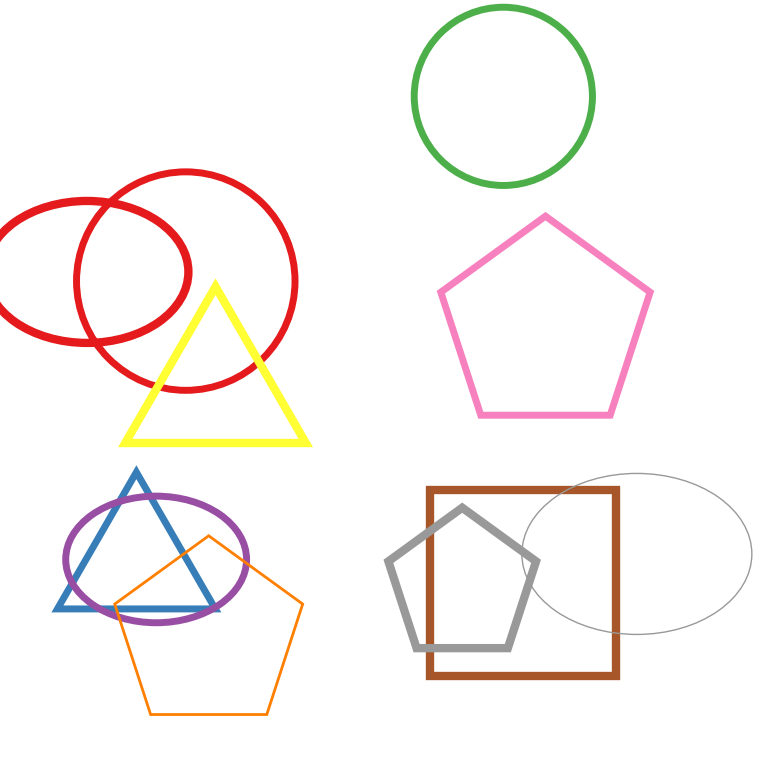[{"shape": "oval", "thickness": 3, "radius": 0.66, "center": [0.113, 0.647]}, {"shape": "circle", "thickness": 2.5, "radius": 0.71, "center": [0.241, 0.635]}, {"shape": "triangle", "thickness": 2.5, "radius": 0.59, "center": [0.177, 0.268]}, {"shape": "circle", "thickness": 2.5, "radius": 0.58, "center": [0.654, 0.875]}, {"shape": "oval", "thickness": 2.5, "radius": 0.59, "center": [0.203, 0.273]}, {"shape": "pentagon", "thickness": 1, "radius": 0.64, "center": [0.271, 0.176]}, {"shape": "triangle", "thickness": 3, "radius": 0.68, "center": [0.28, 0.492]}, {"shape": "square", "thickness": 3, "radius": 0.61, "center": [0.679, 0.243]}, {"shape": "pentagon", "thickness": 2.5, "radius": 0.71, "center": [0.708, 0.576]}, {"shape": "pentagon", "thickness": 3, "radius": 0.5, "center": [0.6, 0.24]}, {"shape": "oval", "thickness": 0.5, "radius": 0.75, "center": [0.827, 0.281]}]